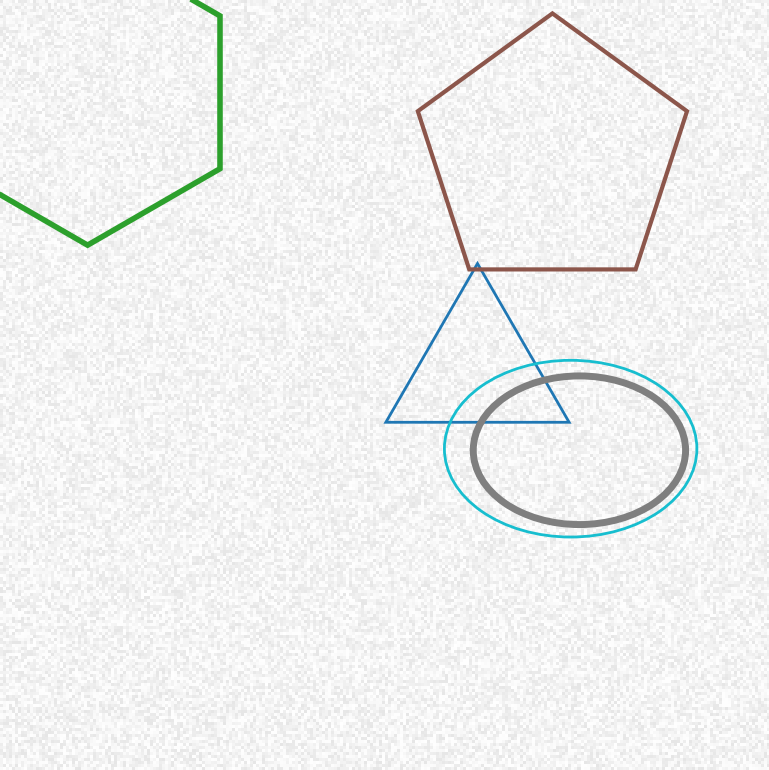[{"shape": "triangle", "thickness": 1, "radius": 0.69, "center": [0.62, 0.52]}, {"shape": "hexagon", "thickness": 2, "radius": 0.99, "center": [0.114, 0.88]}, {"shape": "pentagon", "thickness": 1.5, "radius": 0.92, "center": [0.717, 0.799]}, {"shape": "oval", "thickness": 2.5, "radius": 0.69, "center": [0.752, 0.415]}, {"shape": "oval", "thickness": 1, "radius": 0.82, "center": [0.741, 0.417]}]